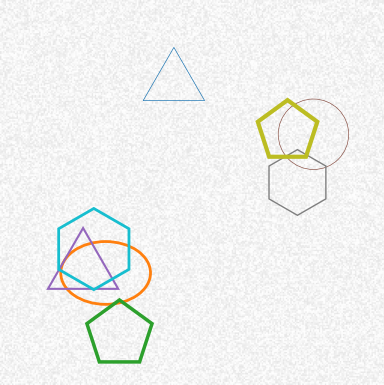[{"shape": "triangle", "thickness": 0.5, "radius": 0.46, "center": [0.452, 0.785]}, {"shape": "oval", "thickness": 2, "radius": 0.58, "center": [0.274, 0.291]}, {"shape": "pentagon", "thickness": 2.5, "radius": 0.44, "center": [0.31, 0.132]}, {"shape": "triangle", "thickness": 1.5, "radius": 0.53, "center": [0.216, 0.302]}, {"shape": "circle", "thickness": 0.5, "radius": 0.46, "center": [0.814, 0.651]}, {"shape": "hexagon", "thickness": 1, "radius": 0.43, "center": [0.773, 0.526]}, {"shape": "pentagon", "thickness": 3, "radius": 0.41, "center": [0.747, 0.659]}, {"shape": "hexagon", "thickness": 2, "radius": 0.53, "center": [0.244, 0.353]}]